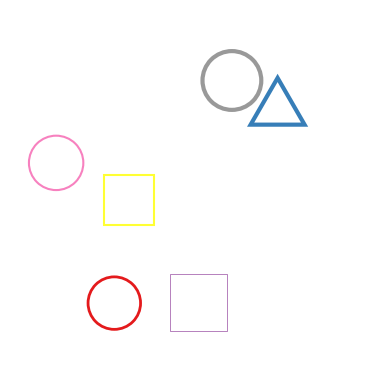[{"shape": "circle", "thickness": 2, "radius": 0.34, "center": [0.297, 0.213]}, {"shape": "triangle", "thickness": 3, "radius": 0.4, "center": [0.721, 0.717]}, {"shape": "square", "thickness": 0.5, "radius": 0.37, "center": [0.516, 0.215]}, {"shape": "square", "thickness": 1.5, "radius": 0.32, "center": [0.334, 0.481]}, {"shape": "circle", "thickness": 1.5, "radius": 0.35, "center": [0.146, 0.577]}, {"shape": "circle", "thickness": 3, "radius": 0.38, "center": [0.602, 0.791]}]